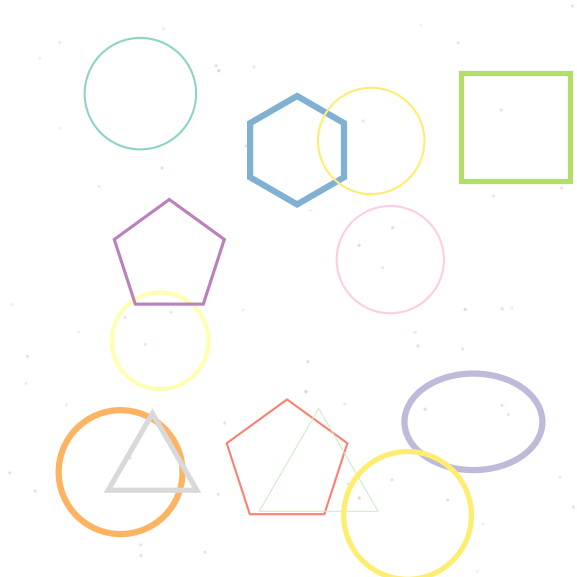[{"shape": "circle", "thickness": 1, "radius": 0.48, "center": [0.243, 0.837]}, {"shape": "circle", "thickness": 2, "radius": 0.42, "center": [0.277, 0.409]}, {"shape": "oval", "thickness": 3, "radius": 0.6, "center": [0.82, 0.269]}, {"shape": "pentagon", "thickness": 1, "radius": 0.55, "center": [0.497, 0.198]}, {"shape": "hexagon", "thickness": 3, "radius": 0.47, "center": [0.514, 0.739]}, {"shape": "circle", "thickness": 3, "radius": 0.54, "center": [0.209, 0.182]}, {"shape": "square", "thickness": 2.5, "radius": 0.47, "center": [0.892, 0.779]}, {"shape": "circle", "thickness": 1, "radius": 0.46, "center": [0.676, 0.55]}, {"shape": "triangle", "thickness": 2.5, "radius": 0.44, "center": [0.264, 0.195]}, {"shape": "pentagon", "thickness": 1.5, "radius": 0.5, "center": [0.293, 0.554]}, {"shape": "triangle", "thickness": 0.5, "radius": 0.59, "center": [0.552, 0.173]}, {"shape": "circle", "thickness": 1, "radius": 0.46, "center": [0.643, 0.755]}, {"shape": "circle", "thickness": 2.5, "radius": 0.55, "center": [0.706, 0.107]}]